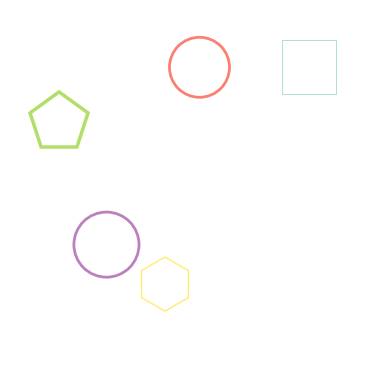[{"shape": "square", "thickness": 0.5, "radius": 0.35, "center": [0.802, 0.826]}, {"shape": "circle", "thickness": 2, "radius": 0.39, "center": [0.518, 0.825]}, {"shape": "pentagon", "thickness": 2.5, "radius": 0.4, "center": [0.153, 0.682]}, {"shape": "circle", "thickness": 2, "radius": 0.42, "center": [0.277, 0.365]}, {"shape": "hexagon", "thickness": 1, "radius": 0.35, "center": [0.428, 0.262]}]